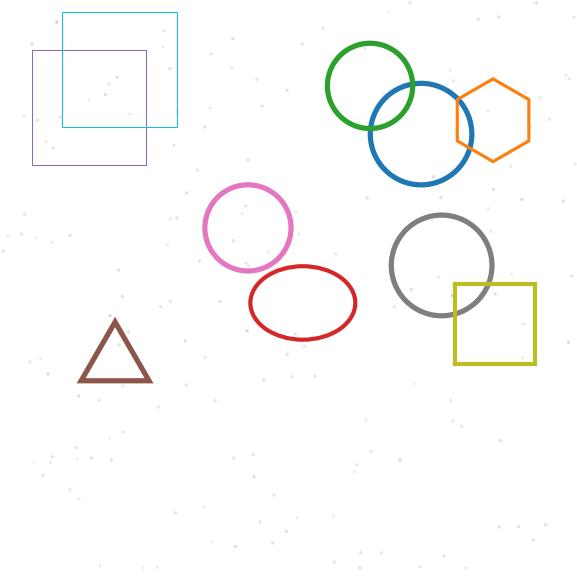[{"shape": "circle", "thickness": 2.5, "radius": 0.44, "center": [0.729, 0.767]}, {"shape": "hexagon", "thickness": 1.5, "radius": 0.36, "center": [0.854, 0.791]}, {"shape": "circle", "thickness": 2.5, "radius": 0.37, "center": [0.641, 0.85]}, {"shape": "oval", "thickness": 2, "radius": 0.45, "center": [0.524, 0.475]}, {"shape": "square", "thickness": 0.5, "radius": 0.5, "center": [0.154, 0.813]}, {"shape": "triangle", "thickness": 2.5, "radius": 0.34, "center": [0.199, 0.374]}, {"shape": "circle", "thickness": 2.5, "radius": 0.37, "center": [0.429, 0.605]}, {"shape": "circle", "thickness": 2.5, "radius": 0.44, "center": [0.765, 0.54]}, {"shape": "square", "thickness": 2, "radius": 0.35, "center": [0.857, 0.438]}, {"shape": "square", "thickness": 0.5, "radius": 0.5, "center": [0.207, 0.879]}]